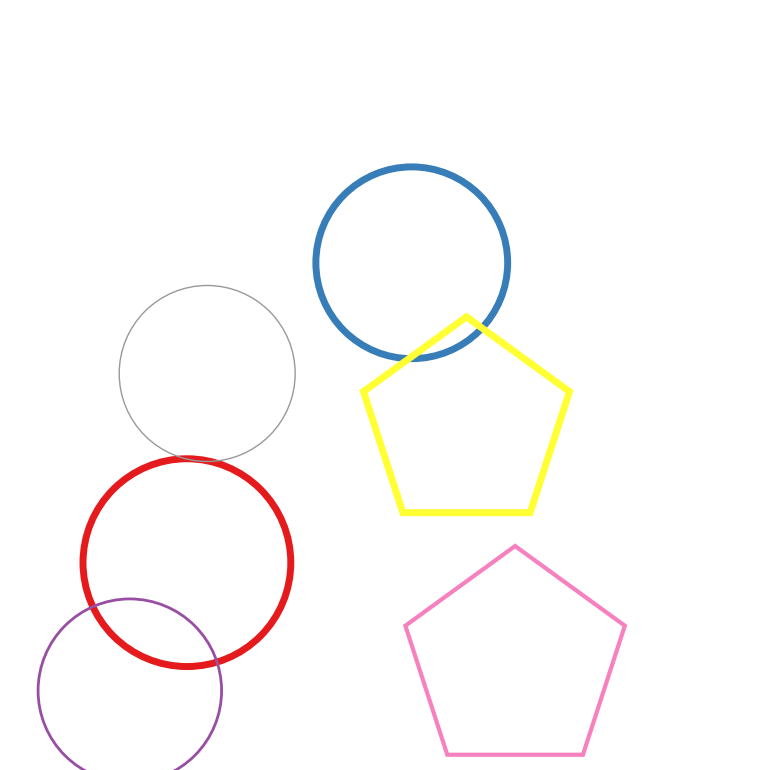[{"shape": "circle", "thickness": 2.5, "radius": 0.67, "center": [0.243, 0.269]}, {"shape": "circle", "thickness": 2.5, "radius": 0.62, "center": [0.535, 0.659]}, {"shape": "circle", "thickness": 1, "radius": 0.6, "center": [0.169, 0.103]}, {"shape": "pentagon", "thickness": 2.5, "radius": 0.7, "center": [0.606, 0.448]}, {"shape": "pentagon", "thickness": 1.5, "radius": 0.75, "center": [0.669, 0.141]}, {"shape": "circle", "thickness": 0.5, "radius": 0.57, "center": [0.269, 0.515]}]